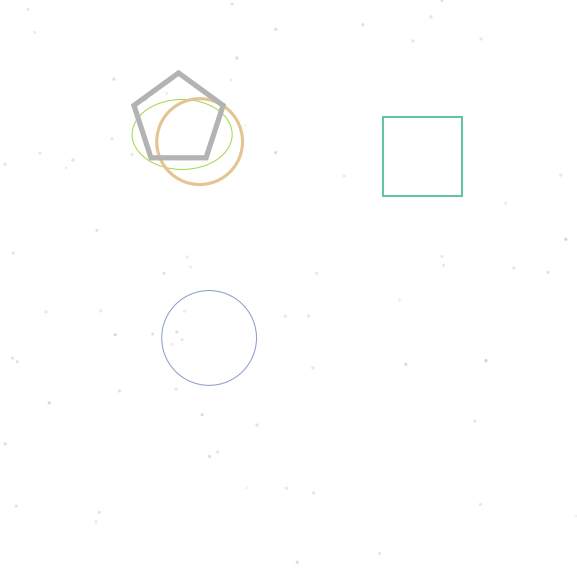[{"shape": "square", "thickness": 1, "radius": 0.34, "center": [0.732, 0.728]}, {"shape": "circle", "thickness": 0.5, "radius": 0.41, "center": [0.362, 0.414]}, {"shape": "oval", "thickness": 0.5, "radius": 0.43, "center": [0.315, 0.766]}, {"shape": "circle", "thickness": 1.5, "radius": 0.37, "center": [0.346, 0.754]}, {"shape": "pentagon", "thickness": 2.5, "radius": 0.41, "center": [0.309, 0.792]}]